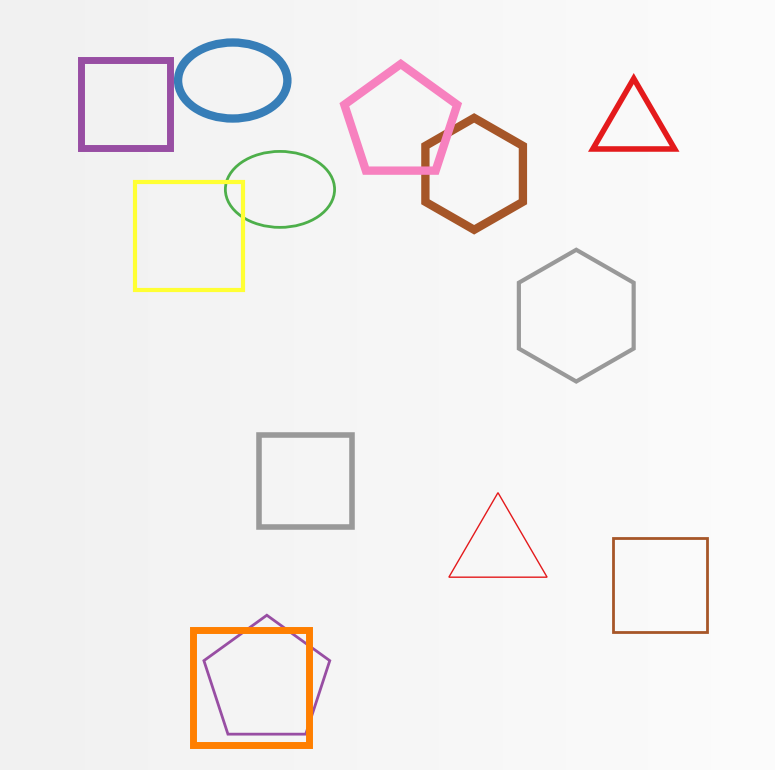[{"shape": "triangle", "thickness": 2, "radius": 0.3, "center": [0.818, 0.837]}, {"shape": "triangle", "thickness": 0.5, "radius": 0.37, "center": [0.643, 0.287]}, {"shape": "oval", "thickness": 3, "radius": 0.35, "center": [0.3, 0.895]}, {"shape": "oval", "thickness": 1, "radius": 0.35, "center": [0.361, 0.754]}, {"shape": "pentagon", "thickness": 1, "radius": 0.43, "center": [0.344, 0.116]}, {"shape": "square", "thickness": 2.5, "radius": 0.29, "center": [0.162, 0.865]}, {"shape": "square", "thickness": 2.5, "radius": 0.37, "center": [0.324, 0.107]}, {"shape": "square", "thickness": 1.5, "radius": 0.35, "center": [0.244, 0.694]}, {"shape": "hexagon", "thickness": 3, "radius": 0.36, "center": [0.612, 0.774]}, {"shape": "square", "thickness": 1, "radius": 0.3, "center": [0.852, 0.241]}, {"shape": "pentagon", "thickness": 3, "radius": 0.38, "center": [0.517, 0.84]}, {"shape": "hexagon", "thickness": 1.5, "radius": 0.43, "center": [0.744, 0.59]}, {"shape": "square", "thickness": 2, "radius": 0.3, "center": [0.394, 0.375]}]